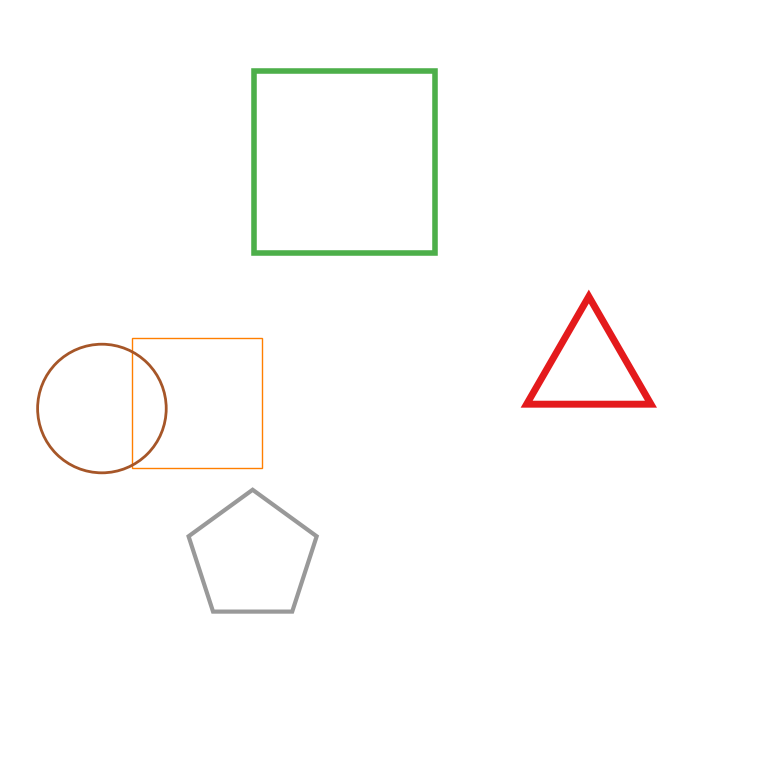[{"shape": "triangle", "thickness": 2.5, "radius": 0.47, "center": [0.765, 0.522]}, {"shape": "square", "thickness": 2, "radius": 0.59, "center": [0.448, 0.79]}, {"shape": "square", "thickness": 0.5, "radius": 0.42, "center": [0.256, 0.476]}, {"shape": "circle", "thickness": 1, "radius": 0.42, "center": [0.132, 0.469]}, {"shape": "pentagon", "thickness": 1.5, "radius": 0.44, "center": [0.328, 0.276]}]